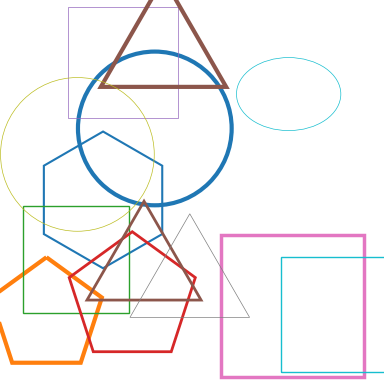[{"shape": "hexagon", "thickness": 1.5, "radius": 0.89, "center": [0.268, 0.481]}, {"shape": "circle", "thickness": 3, "radius": 1.0, "center": [0.402, 0.666]}, {"shape": "pentagon", "thickness": 3, "radius": 0.76, "center": [0.121, 0.18]}, {"shape": "square", "thickness": 1, "radius": 0.69, "center": [0.197, 0.325]}, {"shape": "pentagon", "thickness": 2, "radius": 0.86, "center": [0.344, 0.226]}, {"shape": "square", "thickness": 0.5, "radius": 0.72, "center": [0.319, 0.838]}, {"shape": "triangle", "thickness": 2, "radius": 0.86, "center": [0.374, 0.306]}, {"shape": "triangle", "thickness": 3, "radius": 0.94, "center": [0.425, 0.868]}, {"shape": "square", "thickness": 2.5, "radius": 0.93, "center": [0.76, 0.205]}, {"shape": "triangle", "thickness": 0.5, "radius": 0.9, "center": [0.493, 0.265]}, {"shape": "circle", "thickness": 0.5, "radius": 1.0, "center": [0.201, 0.599]}, {"shape": "square", "thickness": 1, "radius": 0.75, "center": [0.88, 0.183]}, {"shape": "oval", "thickness": 0.5, "radius": 0.68, "center": [0.75, 0.756]}]